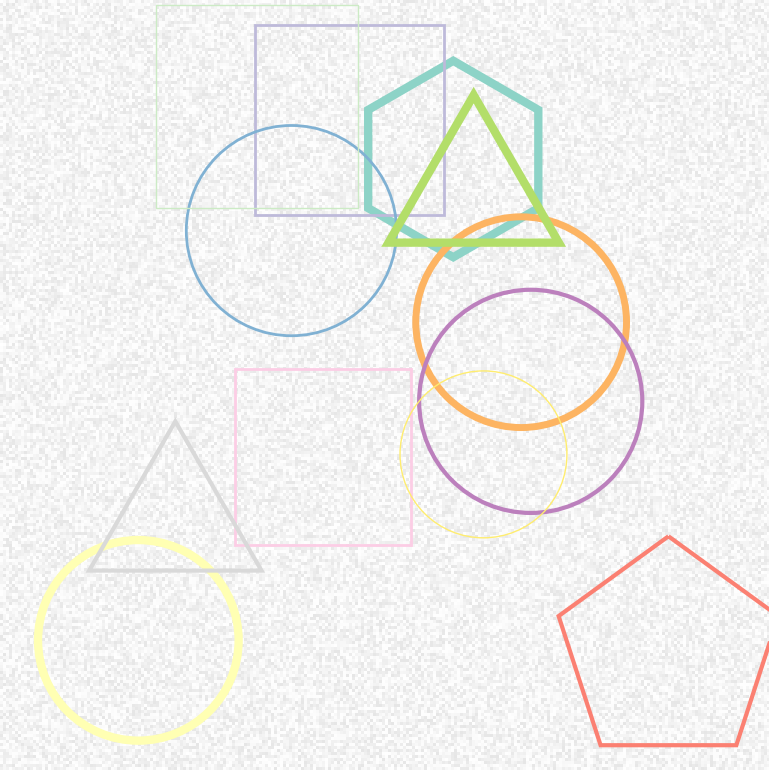[{"shape": "hexagon", "thickness": 3, "radius": 0.64, "center": [0.589, 0.794]}, {"shape": "circle", "thickness": 3, "radius": 0.65, "center": [0.18, 0.168]}, {"shape": "square", "thickness": 1, "radius": 0.62, "center": [0.454, 0.844]}, {"shape": "pentagon", "thickness": 1.5, "radius": 0.75, "center": [0.868, 0.154]}, {"shape": "circle", "thickness": 1, "radius": 0.68, "center": [0.378, 0.701]}, {"shape": "circle", "thickness": 2.5, "radius": 0.68, "center": [0.677, 0.582]}, {"shape": "triangle", "thickness": 3, "radius": 0.64, "center": [0.615, 0.749]}, {"shape": "square", "thickness": 1, "radius": 0.57, "center": [0.419, 0.406]}, {"shape": "triangle", "thickness": 1.5, "radius": 0.65, "center": [0.228, 0.324]}, {"shape": "circle", "thickness": 1.5, "radius": 0.72, "center": [0.689, 0.479]}, {"shape": "square", "thickness": 0.5, "radius": 0.66, "center": [0.334, 0.862]}, {"shape": "circle", "thickness": 0.5, "radius": 0.54, "center": [0.628, 0.41]}]